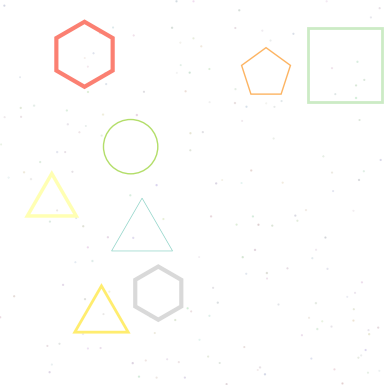[{"shape": "triangle", "thickness": 0.5, "radius": 0.46, "center": [0.369, 0.394]}, {"shape": "triangle", "thickness": 2.5, "radius": 0.37, "center": [0.135, 0.476]}, {"shape": "hexagon", "thickness": 3, "radius": 0.42, "center": [0.22, 0.859]}, {"shape": "pentagon", "thickness": 1, "radius": 0.33, "center": [0.691, 0.81]}, {"shape": "circle", "thickness": 1, "radius": 0.35, "center": [0.339, 0.619]}, {"shape": "hexagon", "thickness": 3, "radius": 0.35, "center": [0.411, 0.239]}, {"shape": "square", "thickness": 2, "radius": 0.48, "center": [0.896, 0.832]}, {"shape": "triangle", "thickness": 2, "radius": 0.4, "center": [0.264, 0.177]}]